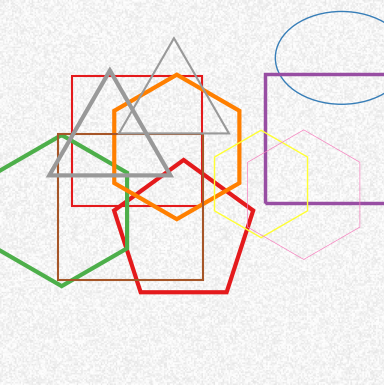[{"shape": "pentagon", "thickness": 3, "radius": 0.95, "center": [0.477, 0.395]}, {"shape": "square", "thickness": 1.5, "radius": 0.84, "center": [0.356, 0.635]}, {"shape": "oval", "thickness": 1, "radius": 0.86, "center": [0.887, 0.85]}, {"shape": "hexagon", "thickness": 3, "radius": 0.98, "center": [0.16, 0.453]}, {"shape": "square", "thickness": 2.5, "radius": 0.84, "center": [0.856, 0.64]}, {"shape": "hexagon", "thickness": 3, "radius": 0.94, "center": [0.459, 0.618]}, {"shape": "hexagon", "thickness": 1, "radius": 0.7, "center": [0.678, 0.522]}, {"shape": "square", "thickness": 1.5, "radius": 0.94, "center": [0.338, 0.463]}, {"shape": "hexagon", "thickness": 0.5, "radius": 0.84, "center": [0.789, 0.494]}, {"shape": "triangle", "thickness": 3, "radius": 0.91, "center": [0.285, 0.635]}, {"shape": "triangle", "thickness": 1.5, "radius": 0.82, "center": [0.452, 0.736]}]